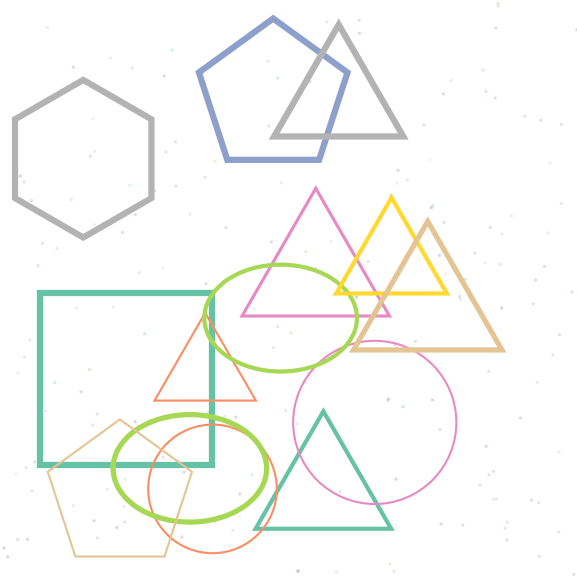[{"shape": "square", "thickness": 3, "radius": 0.75, "center": [0.218, 0.343]}, {"shape": "triangle", "thickness": 2, "radius": 0.68, "center": [0.56, 0.151]}, {"shape": "triangle", "thickness": 1, "radius": 0.51, "center": [0.355, 0.356]}, {"shape": "circle", "thickness": 1, "radius": 0.56, "center": [0.368, 0.153]}, {"shape": "pentagon", "thickness": 3, "radius": 0.68, "center": [0.473, 0.832]}, {"shape": "circle", "thickness": 1, "radius": 0.71, "center": [0.649, 0.268]}, {"shape": "triangle", "thickness": 1.5, "radius": 0.74, "center": [0.547, 0.526]}, {"shape": "oval", "thickness": 2, "radius": 0.66, "center": [0.486, 0.448]}, {"shape": "oval", "thickness": 2.5, "radius": 0.66, "center": [0.329, 0.188]}, {"shape": "triangle", "thickness": 2, "radius": 0.55, "center": [0.678, 0.546]}, {"shape": "pentagon", "thickness": 1, "radius": 0.66, "center": [0.208, 0.142]}, {"shape": "triangle", "thickness": 2.5, "radius": 0.74, "center": [0.741, 0.467]}, {"shape": "hexagon", "thickness": 3, "radius": 0.68, "center": [0.144, 0.724]}, {"shape": "triangle", "thickness": 3, "radius": 0.65, "center": [0.587, 0.827]}]